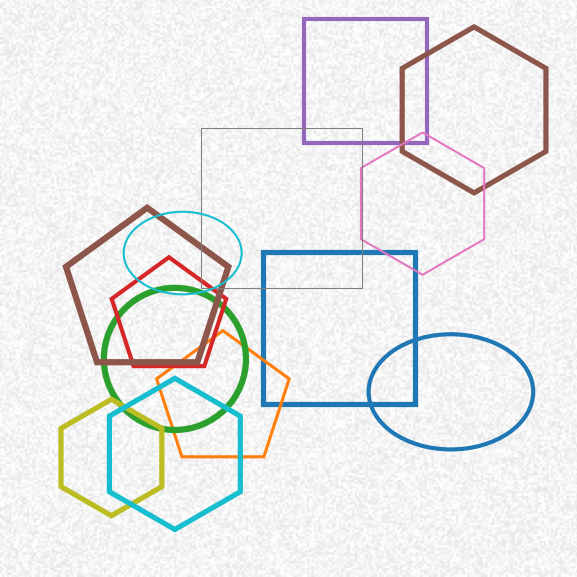[{"shape": "square", "thickness": 2.5, "radius": 0.66, "center": [0.587, 0.432]}, {"shape": "oval", "thickness": 2, "radius": 0.71, "center": [0.781, 0.321]}, {"shape": "pentagon", "thickness": 1.5, "radius": 0.6, "center": [0.386, 0.306]}, {"shape": "circle", "thickness": 3, "radius": 0.62, "center": [0.303, 0.378]}, {"shape": "pentagon", "thickness": 2, "radius": 0.52, "center": [0.293, 0.449]}, {"shape": "square", "thickness": 2, "radius": 0.53, "center": [0.633, 0.859]}, {"shape": "hexagon", "thickness": 2.5, "radius": 0.72, "center": [0.821, 0.809]}, {"shape": "pentagon", "thickness": 3, "radius": 0.74, "center": [0.255, 0.491]}, {"shape": "hexagon", "thickness": 1, "radius": 0.62, "center": [0.732, 0.647]}, {"shape": "square", "thickness": 0.5, "radius": 0.69, "center": [0.488, 0.639]}, {"shape": "hexagon", "thickness": 2.5, "radius": 0.5, "center": [0.193, 0.207]}, {"shape": "hexagon", "thickness": 2.5, "radius": 0.65, "center": [0.303, 0.213]}, {"shape": "oval", "thickness": 1, "radius": 0.51, "center": [0.316, 0.561]}]